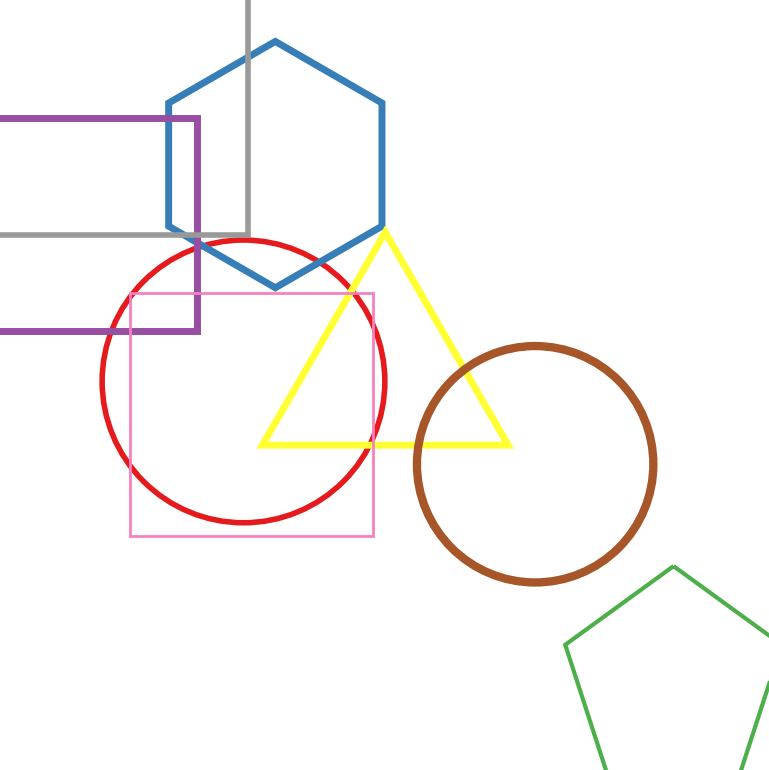[{"shape": "circle", "thickness": 2, "radius": 0.92, "center": [0.316, 0.505]}, {"shape": "hexagon", "thickness": 2.5, "radius": 0.8, "center": [0.358, 0.786]}, {"shape": "pentagon", "thickness": 1.5, "radius": 0.74, "center": [0.875, 0.117]}, {"shape": "square", "thickness": 2.5, "radius": 0.69, "center": [0.118, 0.709]}, {"shape": "triangle", "thickness": 2.5, "radius": 0.92, "center": [0.5, 0.514]}, {"shape": "circle", "thickness": 3, "radius": 0.77, "center": [0.695, 0.397]}, {"shape": "square", "thickness": 1, "radius": 0.79, "center": [0.327, 0.462]}, {"shape": "square", "thickness": 2, "radius": 0.97, "center": [0.127, 0.89]}]